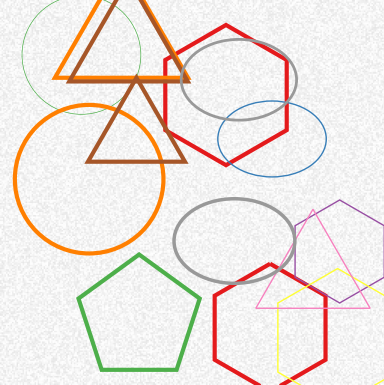[{"shape": "hexagon", "thickness": 3, "radius": 0.91, "center": [0.587, 0.753]}, {"shape": "hexagon", "thickness": 3, "radius": 0.83, "center": [0.702, 0.149]}, {"shape": "oval", "thickness": 1, "radius": 0.7, "center": [0.707, 0.639]}, {"shape": "circle", "thickness": 0.5, "radius": 0.77, "center": [0.211, 0.857]}, {"shape": "pentagon", "thickness": 3, "radius": 0.83, "center": [0.361, 0.173]}, {"shape": "hexagon", "thickness": 1, "radius": 0.67, "center": [0.882, 0.347]}, {"shape": "triangle", "thickness": 3, "radius": 1.0, "center": [0.315, 0.898]}, {"shape": "circle", "thickness": 3, "radius": 0.96, "center": [0.232, 0.535]}, {"shape": "hexagon", "thickness": 1, "radius": 0.9, "center": [0.877, 0.123]}, {"shape": "triangle", "thickness": 3, "radius": 0.89, "center": [0.334, 0.877]}, {"shape": "triangle", "thickness": 3, "radius": 0.73, "center": [0.354, 0.653]}, {"shape": "triangle", "thickness": 1, "radius": 0.86, "center": [0.813, 0.285]}, {"shape": "oval", "thickness": 2.5, "radius": 0.78, "center": [0.609, 0.374]}, {"shape": "oval", "thickness": 2, "radius": 0.75, "center": [0.621, 0.793]}]